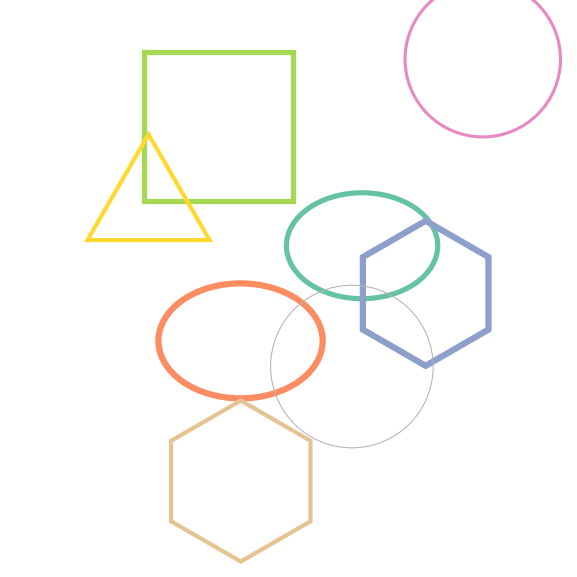[{"shape": "oval", "thickness": 2.5, "radius": 0.66, "center": [0.627, 0.574]}, {"shape": "oval", "thickness": 3, "radius": 0.71, "center": [0.417, 0.409]}, {"shape": "hexagon", "thickness": 3, "radius": 0.63, "center": [0.737, 0.491]}, {"shape": "circle", "thickness": 1.5, "radius": 0.67, "center": [0.836, 0.897]}, {"shape": "square", "thickness": 2.5, "radius": 0.65, "center": [0.378, 0.781]}, {"shape": "triangle", "thickness": 2, "radius": 0.61, "center": [0.257, 0.644]}, {"shape": "hexagon", "thickness": 2, "radius": 0.7, "center": [0.417, 0.166]}, {"shape": "circle", "thickness": 0.5, "radius": 0.7, "center": [0.609, 0.364]}]